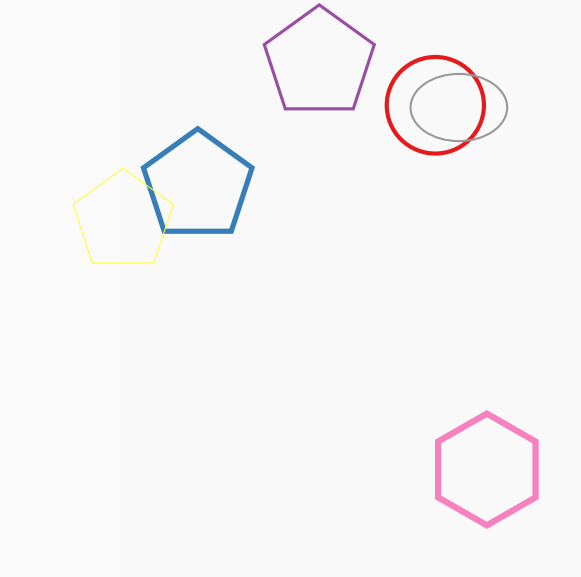[{"shape": "circle", "thickness": 2, "radius": 0.42, "center": [0.749, 0.817]}, {"shape": "pentagon", "thickness": 2.5, "radius": 0.49, "center": [0.34, 0.678]}, {"shape": "pentagon", "thickness": 1.5, "radius": 0.5, "center": [0.549, 0.891]}, {"shape": "pentagon", "thickness": 0.5, "radius": 0.45, "center": [0.212, 0.617]}, {"shape": "hexagon", "thickness": 3, "radius": 0.48, "center": [0.838, 0.186]}, {"shape": "oval", "thickness": 1, "radius": 0.42, "center": [0.789, 0.813]}]